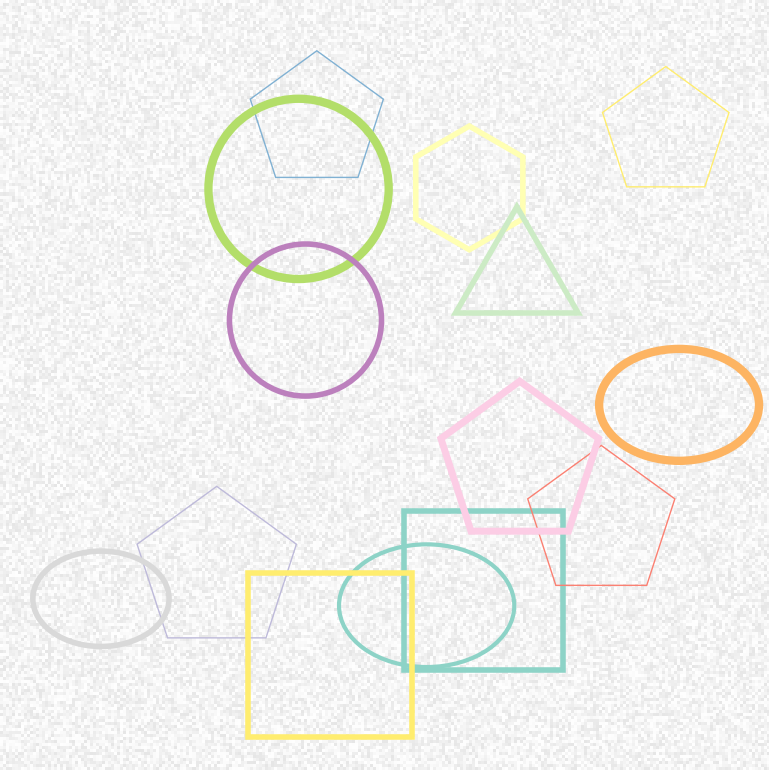[{"shape": "square", "thickness": 2, "radius": 0.52, "center": [0.627, 0.233]}, {"shape": "oval", "thickness": 1.5, "radius": 0.57, "center": [0.554, 0.213]}, {"shape": "hexagon", "thickness": 2, "radius": 0.4, "center": [0.609, 0.756]}, {"shape": "pentagon", "thickness": 0.5, "radius": 0.54, "center": [0.281, 0.26]}, {"shape": "pentagon", "thickness": 0.5, "radius": 0.5, "center": [0.781, 0.321]}, {"shape": "pentagon", "thickness": 0.5, "radius": 0.45, "center": [0.411, 0.843]}, {"shape": "oval", "thickness": 3, "radius": 0.52, "center": [0.882, 0.474]}, {"shape": "circle", "thickness": 3, "radius": 0.59, "center": [0.388, 0.755]}, {"shape": "pentagon", "thickness": 2.5, "radius": 0.54, "center": [0.675, 0.397]}, {"shape": "oval", "thickness": 2, "radius": 0.44, "center": [0.131, 0.222]}, {"shape": "circle", "thickness": 2, "radius": 0.49, "center": [0.397, 0.584]}, {"shape": "triangle", "thickness": 2, "radius": 0.46, "center": [0.671, 0.639]}, {"shape": "square", "thickness": 2, "radius": 0.53, "center": [0.429, 0.15]}, {"shape": "pentagon", "thickness": 0.5, "radius": 0.43, "center": [0.865, 0.827]}]